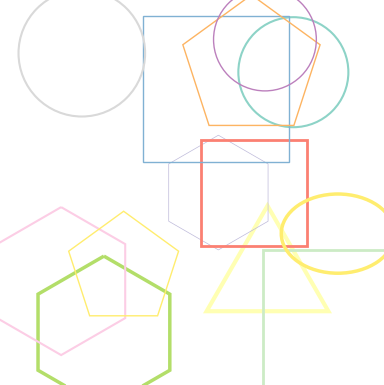[{"shape": "circle", "thickness": 1.5, "radius": 0.71, "center": [0.762, 0.812]}, {"shape": "triangle", "thickness": 3, "radius": 0.91, "center": [0.695, 0.283]}, {"shape": "hexagon", "thickness": 0.5, "radius": 0.74, "center": [0.567, 0.5]}, {"shape": "square", "thickness": 2, "radius": 0.68, "center": [0.66, 0.498]}, {"shape": "square", "thickness": 1, "radius": 0.95, "center": [0.56, 0.769]}, {"shape": "pentagon", "thickness": 1, "radius": 0.94, "center": [0.653, 0.826]}, {"shape": "hexagon", "thickness": 2.5, "radius": 0.99, "center": [0.27, 0.137]}, {"shape": "hexagon", "thickness": 1.5, "radius": 0.96, "center": [0.159, 0.27]}, {"shape": "circle", "thickness": 1.5, "radius": 0.82, "center": [0.213, 0.862]}, {"shape": "circle", "thickness": 1, "radius": 0.67, "center": [0.688, 0.897]}, {"shape": "square", "thickness": 2, "radius": 0.94, "center": [0.871, 0.163]}, {"shape": "pentagon", "thickness": 1, "radius": 0.75, "center": [0.321, 0.301]}, {"shape": "oval", "thickness": 2.5, "radius": 0.73, "center": [0.878, 0.393]}]